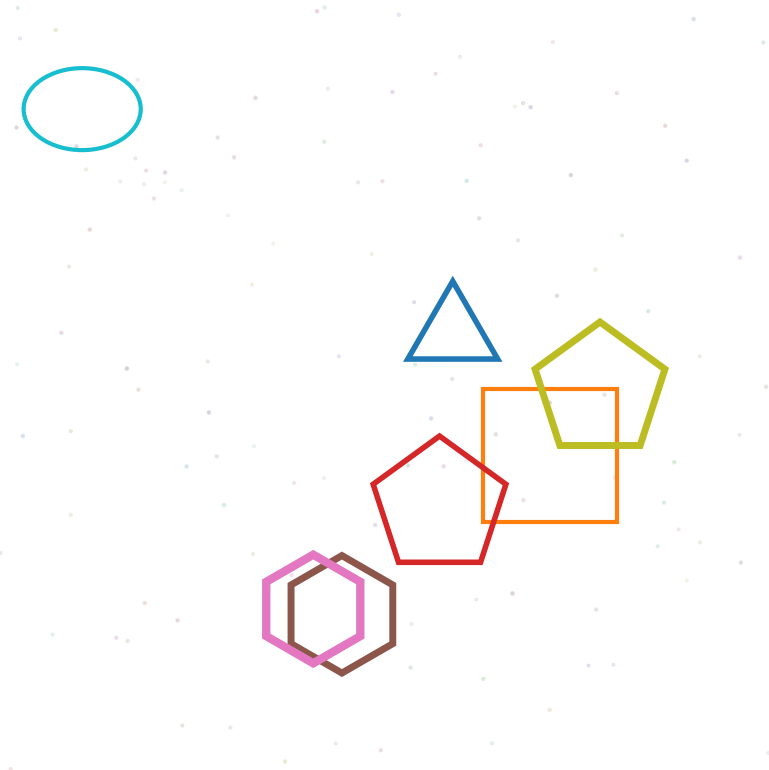[{"shape": "triangle", "thickness": 2, "radius": 0.34, "center": [0.588, 0.567]}, {"shape": "square", "thickness": 1.5, "radius": 0.43, "center": [0.714, 0.409]}, {"shape": "pentagon", "thickness": 2, "radius": 0.45, "center": [0.571, 0.343]}, {"shape": "hexagon", "thickness": 2.5, "radius": 0.38, "center": [0.444, 0.202]}, {"shape": "hexagon", "thickness": 3, "radius": 0.35, "center": [0.407, 0.209]}, {"shape": "pentagon", "thickness": 2.5, "radius": 0.44, "center": [0.779, 0.493]}, {"shape": "oval", "thickness": 1.5, "radius": 0.38, "center": [0.107, 0.858]}]